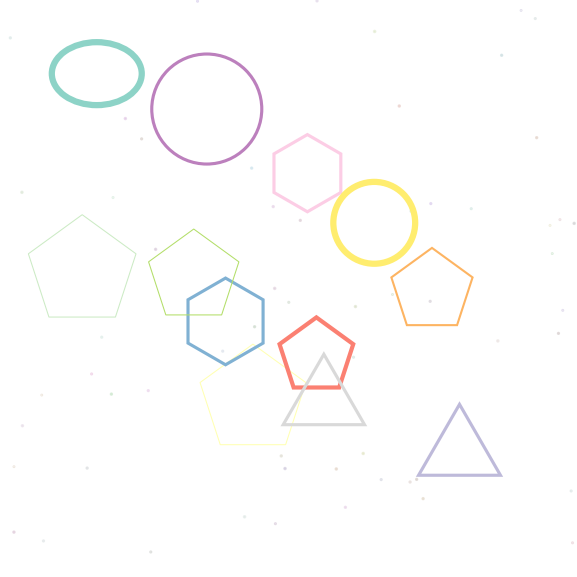[{"shape": "oval", "thickness": 3, "radius": 0.39, "center": [0.168, 0.872]}, {"shape": "pentagon", "thickness": 0.5, "radius": 0.48, "center": [0.438, 0.307]}, {"shape": "triangle", "thickness": 1.5, "radius": 0.41, "center": [0.796, 0.217]}, {"shape": "pentagon", "thickness": 2, "radius": 0.34, "center": [0.548, 0.382]}, {"shape": "hexagon", "thickness": 1.5, "radius": 0.38, "center": [0.391, 0.443]}, {"shape": "pentagon", "thickness": 1, "radius": 0.37, "center": [0.748, 0.496]}, {"shape": "pentagon", "thickness": 0.5, "radius": 0.41, "center": [0.335, 0.52]}, {"shape": "hexagon", "thickness": 1.5, "radius": 0.33, "center": [0.532, 0.699]}, {"shape": "triangle", "thickness": 1.5, "radius": 0.41, "center": [0.561, 0.304]}, {"shape": "circle", "thickness": 1.5, "radius": 0.48, "center": [0.358, 0.81]}, {"shape": "pentagon", "thickness": 0.5, "radius": 0.49, "center": [0.142, 0.529]}, {"shape": "circle", "thickness": 3, "radius": 0.35, "center": [0.648, 0.613]}]